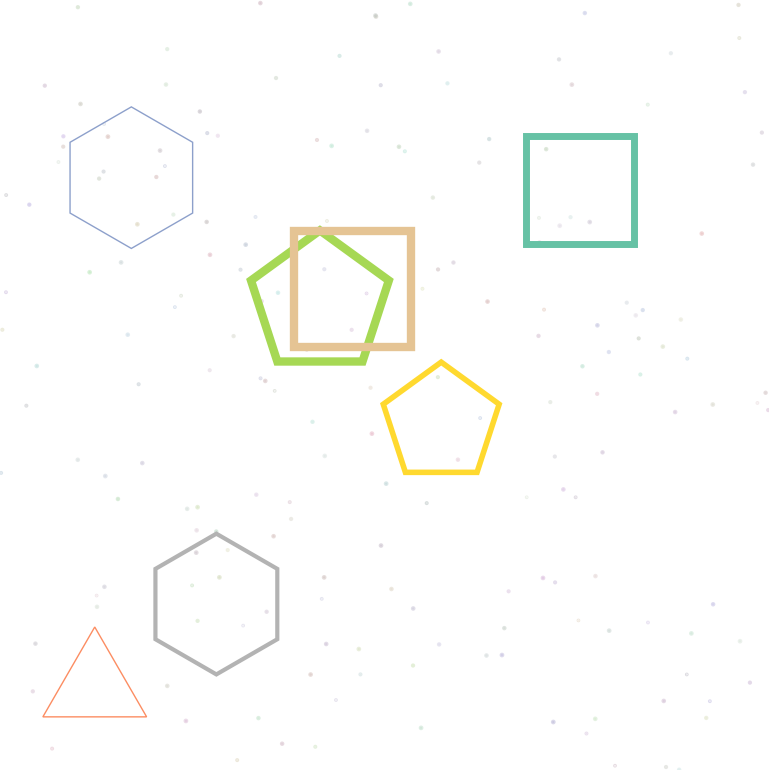[{"shape": "square", "thickness": 2.5, "radius": 0.35, "center": [0.753, 0.754]}, {"shape": "triangle", "thickness": 0.5, "radius": 0.39, "center": [0.123, 0.108]}, {"shape": "hexagon", "thickness": 0.5, "radius": 0.46, "center": [0.171, 0.769]}, {"shape": "pentagon", "thickness": 3, "radius": 0.47, "center": [0.415, 0.607]}, {"shape": "pentagon", "thickness": 2, "radius": 0.4, "center": [0.573, 0.451]}, {"shape": "square", "thickness": 3, "radius": 0.38, "center": [0.458, 0.625]}, {"shape": "hexagon", "thickness": 1.5, "radius": 0.46, "center": [0.281, 0.216]}]